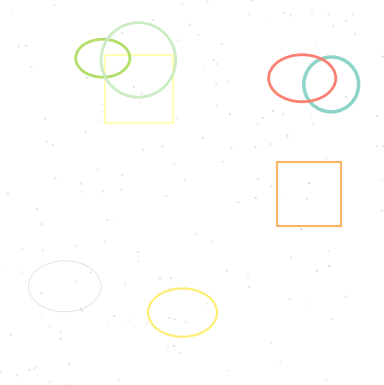[{"shape": "circle", "thickness": 2.5, "radius": 0.36, "center": [0.86, 0.781]}, {"shape": "square", "thickness": 1.5, "radius": 0.44, "center": [0.36, 0.77]}, {"shape": "oval", "thickness": 2, "radius": 0.44, "center": [0.785, 0.797]}, {"shape": "square", "thickness": 1.5, "radius": 0.41, "center": [0.802, 0.496]}, {"shape": "oval", "thickness": 2, "radius": 0.35, "center": [0.267, 0.849]}, {"shape": "oval", "thickness": 0.5, "radius": 0.47, "center": [0.168, 0.256]}, {"shape": "circle", "thickness": 2, "radius": 0.48, "center": [0.359, 0.844]}, {"shape": "oval", "thickness": 1.5, "radius": 0.45, "center": [0.474, 0.188]}]